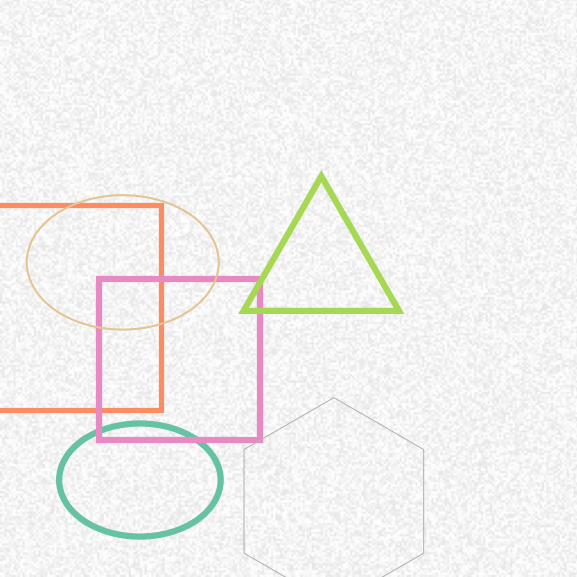[{"shape": "oval", "thickness": 3, "radius": 0.7, "center": [0.242, 0.168]}, {"shape": "square", "thickness": 2.5, "radius": 0.89, "center": [0.102, 0.467]}, {"shape": "square", "thickness": 3, "radius": 0.7, "center": [0.311, 0.376]}, {"shape": "triangle", "thickness": 3, "radius": 0.78, "center": [0.556, 0.539]}, {"shape": "oval", "thickness": 1, "radius": 0.83, "center": [0.213, 0.545]}, {"shape": "hexagon", "thickness": 0.5, "radius": 0.9, "center": [0.578, 0.131]}]